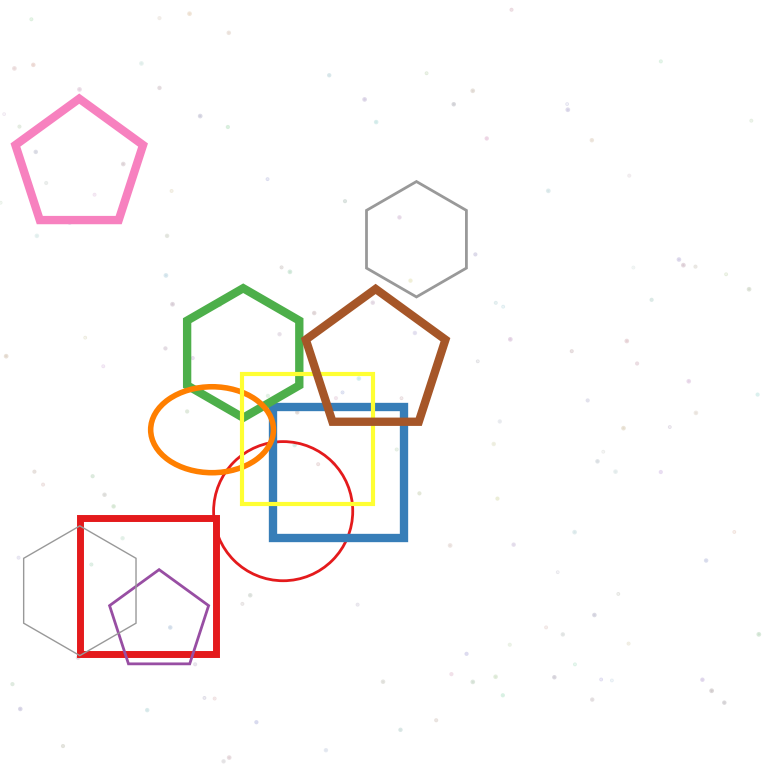[{"shape": "square", "thickness": 2.5, "radius": 0.44, "center": [0.192, 0.239]}, {"shape": "circle", "thickness": 1, "radius": 0.45, "center": [0.368, 0.336]}, {"shape": "square", "thickness": 3, "radius": 0.42, "center": [0.44, 0.386]}, {"shape": "hexagon", "thickness": 3, "radius": 0.42, "center": [0.316, 0.542]}, {"shape": "pentagon", "thickness": 1, "radius": 0.34, "center": [0.207, 0.193]}, {"shape": "oval", "thickness": 2, "radius": 0.4, "center": [0.275, 0.442]}, {"shape": "square", "thickness": 1.5, "radius": 0.42, "center": [0.399, 0.43]}, {"shape": "pentagon", "thickness": 3, "radius": 0.48, "center": [0.488, 0.529]}, {"shape": "pentagon", "thickness": 3, "radius": 0.44, "center": [0.103, 0.785]}, {"shape": "hexagon", "thickness": 1, "radius": 0.37, "center": [0.541, 0.689]}, {"shape": "hexagon", "thickness": 0.5, "radius": 0.42, "center": [0.104, 0.233]}]